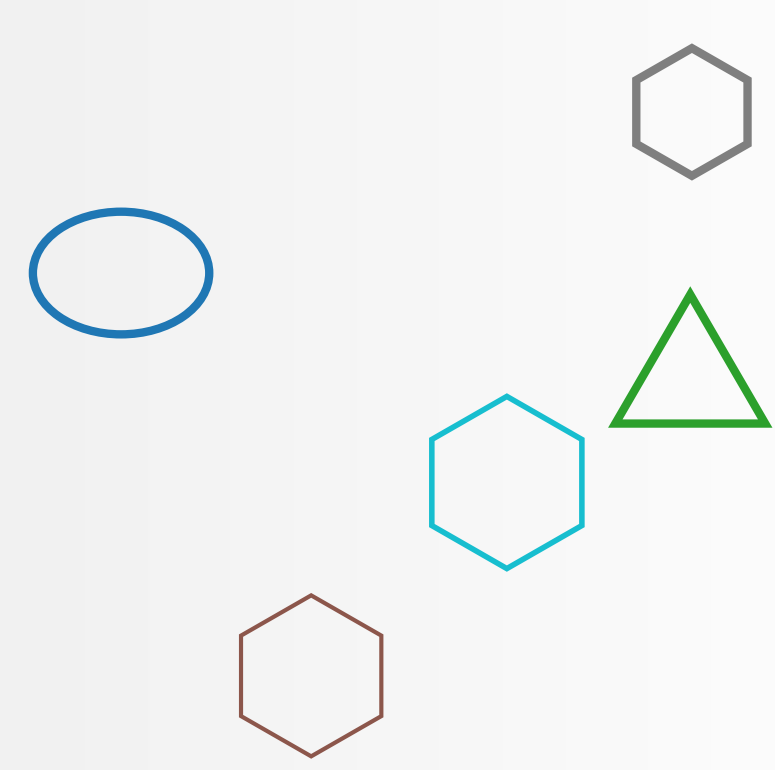[{"shape": "oval", "thickness": 3, "radius": 0.57, "center": [0.156, 0.645]}, {"shape": "triangle", "thickness": 3, "radius": 0.56, "center": [0.891, 0.506]}, {"shape": "hexagon", "thickness": 1.5, "radius": 0.52, "center": [0.402, 0.122]}, {"shape": "hexagon", "thickness": 3, "radius": 0.41, "center": [0.893, 0.855]}, {"shape": "hexagon", "thickness": 2, "radius": 0.56, "center": [0.654, 0.373]}]